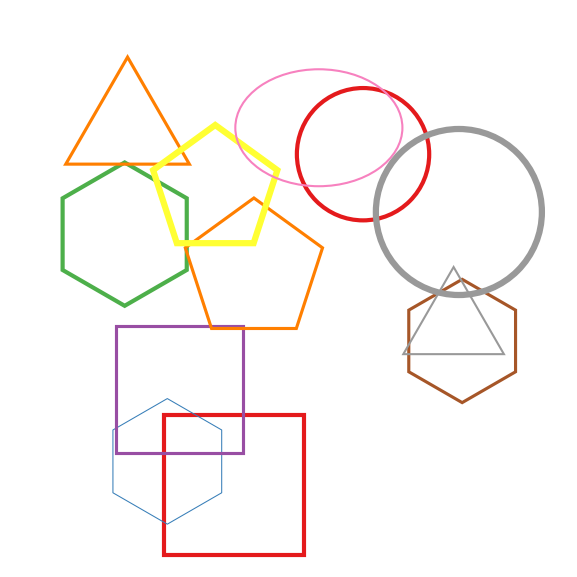[{"shape": "circle", "thickness": 2, "radius": 0.57, "center": [0.629, 0.732]}, {"shape": "square", "thickness": 2, "radius": 0.61, "center": [0.405, 0.159]}, {"shape": "hexagon", "thickness": 0.5, "radius": 0.54, "center": [0.29, 0.2]}, {"shape": "hexagon", "thickness": 2, "radius": 0.62, "center": [0.216, 0.594]}, {"shape": "square", "thickness": 1.5, "radius": 0.55, "center": [0.311, 0.325]}, {"shape": "triangle", "thickness": 1.5, "radius": 0.62, "center": [0.221, 0.777]}, {"shape": "pentagon", "thickness": 1.5, "radius": 0.62, "center": [0.44, 0.531]}, {"shape": "pentagon", "thickness": 3, "radius": 0.57, "center": [0.373, 0.67]}, {"shape": "hexagon", "thickness": 1.5, "radius": 0.53, "center": [0.8, 0.409]}, {"shape": "oval", "thickness": 1, "radius": 0.72, "center": [0.552, 0.778]}, {"shape": "circle", "thickness": 3, "radius": 0.72, "center": [0.795, 0.632]}, {"shape": "triangle", "thickness": 1, "radius": 0.5, "center": [0.785, 0.436]}]